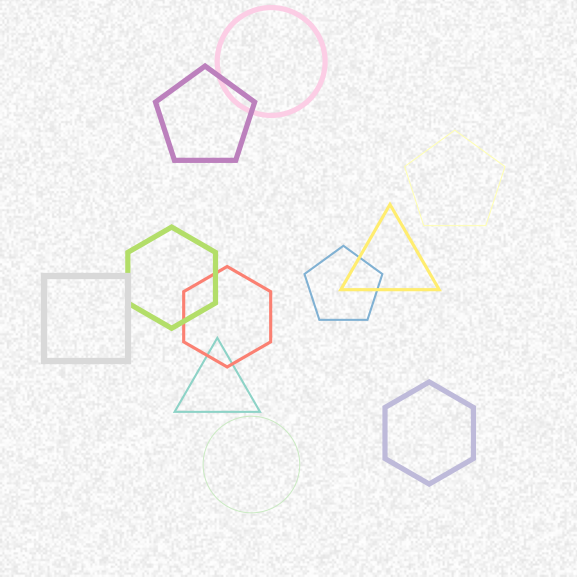[{"shape": "triangle", "thickness": 1, "radius": 0.43, "center": [0.376, 0.329]}, {"shape": "pentagon", "thickness": 0.5, "radius": 0.46, "center": [0.788, 0.682]}, {"shape": "hexagon", "thickness": 2.5, "radius": 0.44, "center": [0.743, 0.249]}, {"shape": "hexagon", "thickness": 1.5, "radius": 0.43, "center": [0.393, 0.451]}, {"shape": "pentagon", "thickness": 1, "radius": 0.35, "center": [0.595, 0.503]}, {"shape": "hexagon", "thickness": 2.5, "radius": 0.44, "center": [0.297, 0.518]}, {"shape": "circle", "thickness": 2.5, "radius": 0.47, "center": [0.47, 0.893]}, {"shape": "square", "thickness": 3, "radius": 0.36, "center": [0.149, 0.448]}, {"shape": "pentagon", "thickness": 2.5, "radius": 0.45, "center": [0.355, 0.795]}, {"shape": "circle", "thickness": 0.5, "radius": 0.42, "center": [0.435, 0.195]}, {"shape": "triangle", "thickness": 1.5, "radius": 0.49, "center": [0.675, 0.547]}]